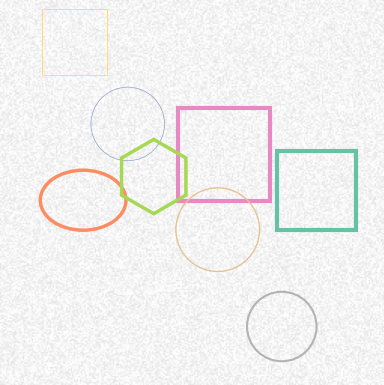[{"shape": "square", "thickness": 3, "radius": 0.51, "center": [0.822, 0.505]}, {"shape": "oval", "thickness": 2.5, "radius": 0.56, "center": [0.216, 0.48]}, {"shape": "circle", "thickness": 0.5, "radius": 0.48, "center": [0.332, 0.678]}, {"shape": "square", "thickness": 3, "radius": 0.6, "center": [0.582, 0.599]}, {"shape": "hexagon", "thickness": 2.5, "radius": 0.48, "center": [0.399, 0.541]}, {"shape": "square", "thickness": 0.5, "radius": 0.42, "center": [0.195, 0.891]}, {"shape": "circle", "thickness": 1, "radius": 0.54, "center": [0.566, 0.403]}, {"shape": "circle", "thickness": 1.5, "radius": 0.45, "center": [0.732, 0.152]}]